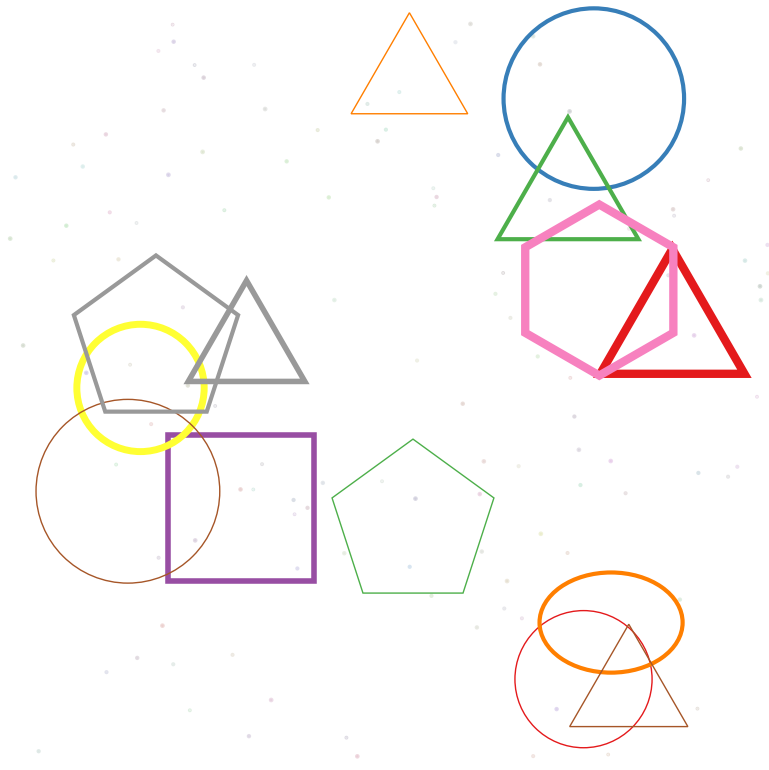[{"shape": "circle", "thickness": 0.5, "radius": 0.45, "center": [0.758, 0.118]}, {"shape": "triangle", "thickness": 3, "radius": 0.54, "center": [0.873, 0.569]}, {"shape": "circle", "thickness": 1.5, "radius": 0.59, "center": [0.771, 0.872]}, {"shape": "pentagon", "thickness": 0.5, "radius": 0.55, "center": [0.536, 0.319]}, {"shape": "triangle", "thickness": 1.5, "radius": 0.53, "center": [0.738, 0.742]}, {"shape": "square", "thickness": 2, "radius": 0.48, "center": [0.313, 0.34]}, {"shape": "triangle", "thickness": 0.5, "radius": 0.44, "center": [0.532, 0.896]}, {"shape": "oval", "thickness": 1.5, "radius": 0.46, "center": [0.794, 0.191]}, {"shape": "circle", "thickness": 2.5, "radius": 0.41, "center": [0.182, 0.496]}, {"shape": "triangle", "thickness": 0.5, "radius": 0.44, "center": [0.817, 0.101]}, {"shape": "circle", "thickness": 0.5, "radius": 0.6, "center": [0.166, 0.362]}, {"shape": "hexagon", "thickness": 3, "radius": 0.56, "center": [0.778, 0.623]}, {"shape": "pentagon", "thickness": 1.5, "radius": 0.56, "center": [0.203, 0.556]}, {"shape": "triangle", "thickness": 2, "radius": 0.44, "center": [0.32, 0.548]}]